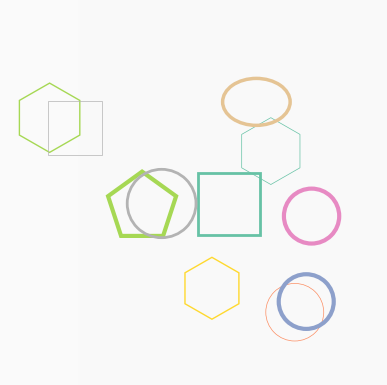[{"shape": "hexagon", "thickness": 0.5, "radius": 0.43, "center": [0.699, 0.608]}, {"shape": "square", "thickness": 2, "radius": 0.4, "center": [0.591, 0.471]}, {"shape": "circle", "thickness": 0.5, "radius": 0.37, "center": [0.761, 0.189]}, {"shape": "circle", "thickness": 3, "radius": 0.35, "center": [0.79, 0.217]}, {"shape": "circle", "thickness": 3, "radius": 0.36, "center": [0.804, 0.439]}, {"shape": "hexagon", "thickness": 1, "radius": 0.45, "center": [0.128, 0.694]}, {"shape": "pentagon", "thickness": 3, "radius": 0.46, "center": [0.367, 0.462]}, {"shape": "hexagon", "thickness": 1, "radius": 0.4, "center": [0.547, 0.251]}, {"shape": "oval", "thickness": 2.5, "radius": 0.44, "center": [0.662, 0.735]}, {"shape": "circle", "thickness": 2, "radius": 0.44, "center": [0.417, 0.471]}, {"shape": "square", "thickness": 0.5, "radius": 0.35, "center": [0.193, 0.668]}]